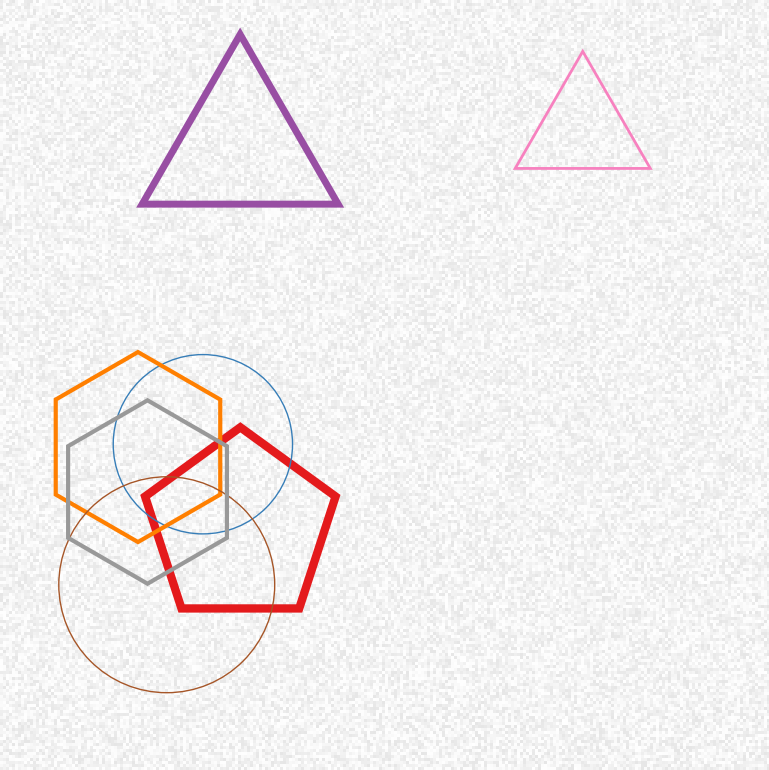[{"shape": "pentagon", "thickness": 3, "radius": 0.65, "center": [0.312, 0.315]}, {"shape": "circle", "thickness": 0.5, "radius": 0.58, "center": [0.263, 0.423]}, {"shape": "triangle", "thickness": 2.5, "radius": 0.73, "center": [0.312, 0.808]}, {"shape": "hexagon", "thickness": 1.5, "radius": 0.62, "center": [0.179, 0.419]}, {"shape": "circle", "thickness": 0.5, "radius": 0.7, "center": [0.217, 0.241]}, {"shape": "triangle", "thickness": 1, "radius": 0.51, "center": [0.757, 0.832]}, {"shape": "hexagon", "thickness": 1.5, "radius": 0.6, "center": [0.192, 0.361]}]